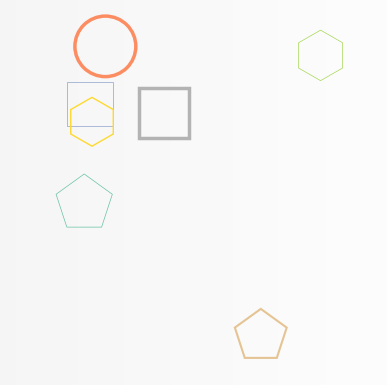[{"shape": "pentagon", "thickness": 0.5, "radius": 0.38, "center": [0.217, 0.472]}, {"shape": "circle", "thickness": 2.5, "radius": 0.39, "center": [0.272, 0.88]}, {"shape": "square", "thickness": 0.5, "radius": 0.29, "center": [0.232, 0.73]}, {"shape": "hexagon", "thickness": 0.5, "radius": 0.33, "center": [0.827, 0.856]}, {"shape": "hexagon", "thickness": 1, "radius": 0.32, "center": [0.237, 0.684]}, {"shape": "pentagon", "thickness": 1.5, "radius": 0.35, "center": [0.673, 0.127]}, {"shape": "square", "thickness": 2.5, "radius": 0.32, "center": [0.424, 0.707]}]